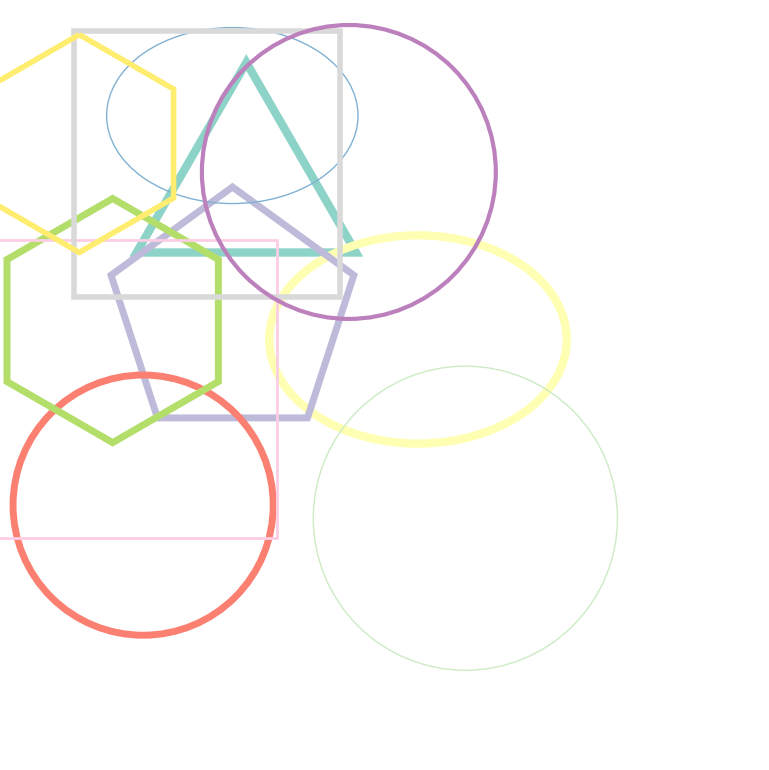[{"shape": "triangle", "thickness": 3, "radius": 0.82, "center": [0.32, 0.754]}, {"shape": "oval", "thickness": 3, "radius": 0.97, "center": [0.543, 0.559]}, {"shape": "pentagon", "thickness": 2.5, "radius": 0.83, "center": [0.302, 0.591]}, {"shape": "circle", "thickness": 2.5, "radius": 0.84, "center": [0.186, 0.344]}, {"shape": "oval", "thickness": 0.5, "radius": 0.82, "center": [0.302, 0.85]}, {"shape": "hexagon", "thickness": 2.5, "radius": 0.79, "center": [0.146, 0.584]}, {"shape": "square", "thickness": 1, "radius": 0.97, "center": [0.166, 0.495]}, {"shape": "square", "thickness": 2, "radius": 0.86, "center": [0.269, 0.787]}, {"shape": "circle", "thickness": 1.5, "radius": 0.95, "center": [0.453, 0.777]}, {"shape": "circle", "thickness": 0.5, "radius": 0.99, "center": [0.604, 0.327]}, {"shape": "hexagon", "thickness": 2, "radius": 0.71, "center": [0.103, 0.814]}]